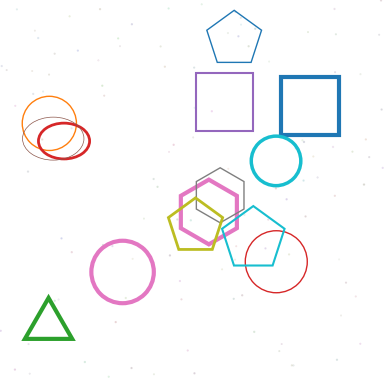[{"shape": "square", "thickness": 3, "radius": 0.37, "center": [0.806, 0.725]}, {"shape": "pentagon", "thickness": 1, "radius": 0.37, "center": [0.608, 0.898]}, {"shape": "circle", "thickness": 1, "radius": 0.35, "center": [0.128, 0.68]}, {"shape": "triangle", "thickness": 3, "radius": 0.35, "center": [0.126, 0.155]}, {"shape": "oval", "thickness": 2, "radius": 0.33, "center": [0.166, 0.634]}, {"shape": "circle", "thickness": 1, "radius": 0.4, "center": [0.718, 0.32]}, {"shape": "square", "thickness": 1.5, "radius": 0.37, "center": [0.584, 0.735]}, {"shape": "oval", "thickness": 0.5, "radius": 0.4, "center": [0.138, 0.64]}, {"shape": "circle", "thickness": 3, "radius": 0.41, "center": [0.318, 0.294]}, {"shape": "hexagon", "thickness": 3, "radius": 0.42, "center": [0.543, 0.449]}, {"shape": "hexagon", "thickness": 1, "radius": 0.36, "center": [0.572, 0.493]}, {"shape": "pentagon", "thickness": 2, "radius": 0.37, "center": [0.508, 0.412]}, {"shape": "circle", "thickness": 2.5, "radius": 0.32, "center": [0.717, 0.582]}, {"shape": "pentagon", "thickness": 1.5, "radius": 0.43, "center": [0.658, 0.379]}]